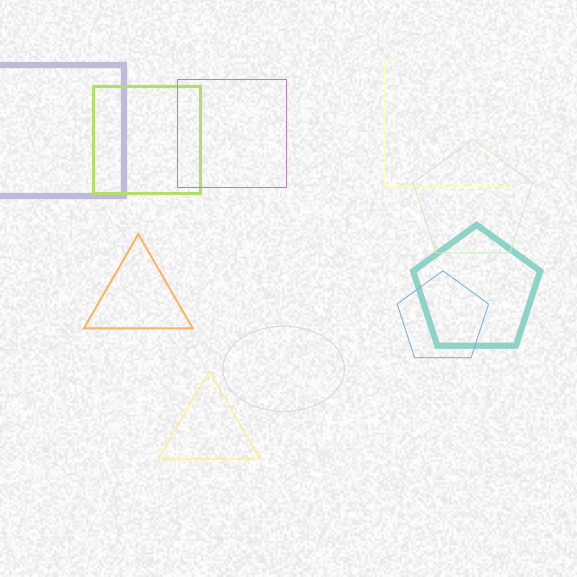[{"shape": "pentagon", "thickness": 3, "radius": 0.58, "center": [0.825, 0.494]}, {"shape": "square", "thickness": 0.5, "radius": 0.55, "center": [0.775, 0.787]}, {"shape": "square", "thickness": 3, "radius": 0.57, "center": [0.101, 0.773]}, {"shape": "pentagon", "thickness": 0.5, "radius": 0.42, "center": [0.767, 0.447]}, {"shape": "triangle", "thickness": 1, "radius": 0.54, "center": [0.239, 0.485]}, {"shape": "square", "thickness": 1.5, "radius": 0.46, "center": [0.254, 0.757]}, {"shape": "oval", "thickness": 0.5, "radius": 0.53, "center": [0.491, 0.36]}, {"shape": "square", "thickness": 0.5, "radius": 0.47, "center": [0.401, 0.769]}, {"shape": "pentagon", "thickness": 0.5, "radius": 0.54, "center": [0.819, 0.649]}, {"shape": "triangle", "thickness": 0.5, "radius": 0.51, "center": [0.362, 0.255]}]